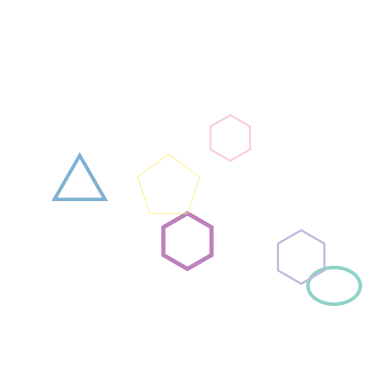[{"shape": "oval", "thickness": 2.5, "radius": 0.34, "center": [0.868, 0.258]}, {"shape": "hexagon", "thickness": 1.5, "radius": 0.35, "center": [0.782, 0.333]}, {"shape": "triangle", "thickness": 2.5, "radius": 0.38, "center": [0.207, 0.52]}, {"shape": "hexagon", "thickness": 1.5, "radius": 0.3, "center": [0.598, 0.642]}, {"shape": "hexagon", "thickness": 3, "radius": 0.36, "center": [0.487, 0.374]}, {"shape": "pentagon", "thickness": 0.5, "radius": 0.42, "center": [0.438, 0.514]}]